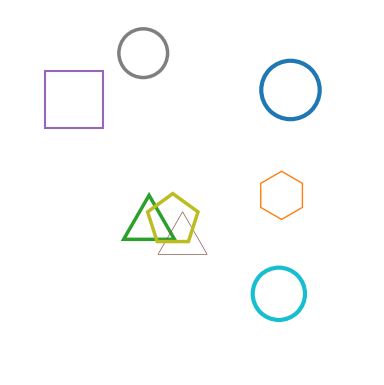[{"shape": "circle", "thickness": 3, "radius": 0.38, "center": [0.754, 0.766]}, {"shape": "hexagon", "thickness": 1, "radius": 0.31, "center": [0.731, 0.493]}, {"shape": "triangle", "thickness": 2.5, "radius": 0.38, "center": [0.387, 0.417]}, {"shape": "square", "thickness": 1.5, "radius": 0.37, "center": [0.192, 0.742]}, {"shape": "triangle", "thickness": 0.5, "radius": 0.37, "center": [0.474, 0.376]}, {"shape": "circle", "thickness": 2.5, "radius": 0.32, "center": [0.372, 0.862]}, {"shape": "pentagon", "thickness": 2.5, "radius": 0.34, "center": [0.449, 0.428]}, {"shape": "circle", "thickness": 3, "radius": 0.34, "center": [0.724, 0.237]}]